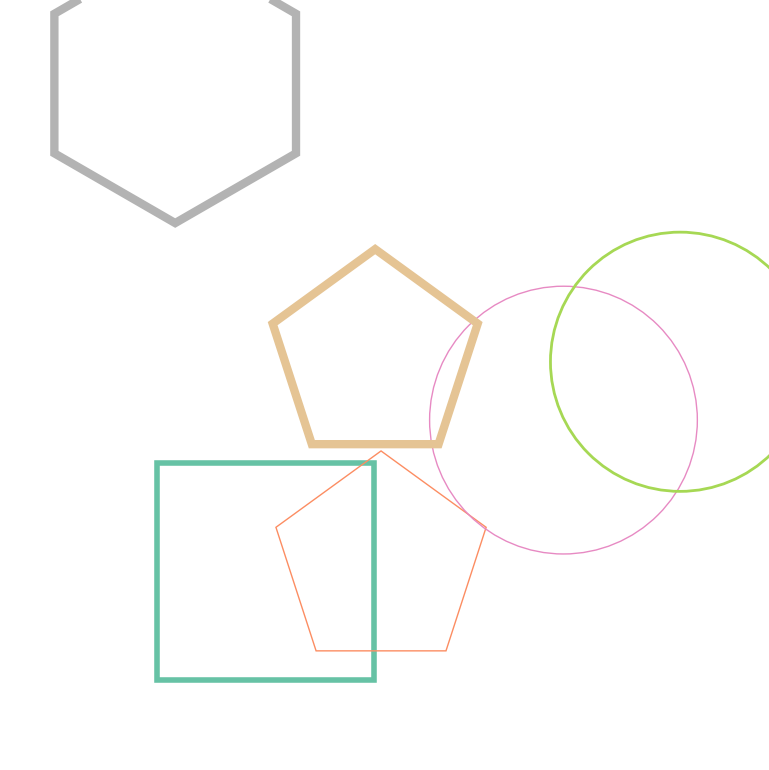[{"shape": "square", "thickness": 2, "radius": 0.7, "center": [0.345, 0.258]}, {"shape": "pentagon", "thickness": 0.5, "radius": 0.72, "center": [0.495, 0.271]}, {"shape": "circle", "thickness": 0.5, "radius": 0.87, "center": [0.732, 0.454]}, {"shape": "circle", "thickness": 1, "radius": 0.84, "center": [0.883, 0.53]}, {"shape": "pentagon", "thickness": 3, "radius": 0.7, "center": [0.487, 0.536]}, {"shape": "hexagon", "thickness": 3, "radius": 0.91, "center": [0.228, 0.891]}]